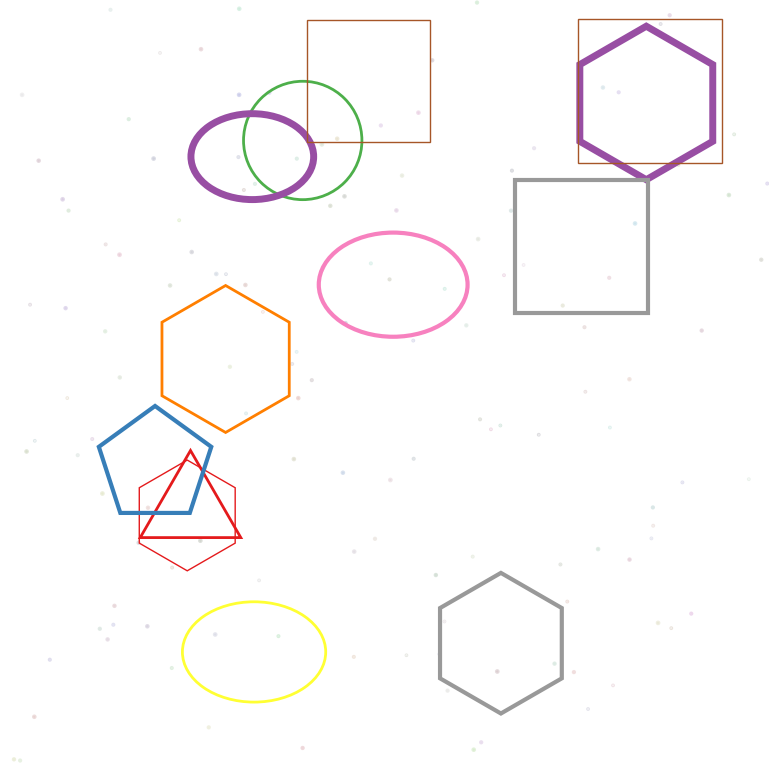[{"shape": "triangle", "thickness": 1, "radius": 0.38, "center": [0.247, 0.34]}, {"shape": "hexagon", "thickness": 0.5, "radius": 0.36, "center": [0.243, 0.331]}, {"shape": "pentagon", "thickness": 1.5, "radius": 0.38, "center": [0.201, 0.396]}, {"shape": "circle", "thickness": 1, "radius": 0.38, "center": [0.393, 0.818]}, {"shape": "oval", "thickness": 2.5, "radius": 0.4, "center": [0.328, 0.797]}, {"shape": "hexagon", "thickness": 2.5, "radius": 0.5, "center": [0.839, 0.866]}, {"shape": "hexagon", "thickness": 1, "radius": 0.48, "center": [0.293, 0.534]}, {"shape": "oval", "thickness": 1, "radius": 0.47, "center": [0.33, 0.153]}, {"shape": "square", "thickness": 0.5, "radius": 0.4, "center": [0.479, 0.895]}, {"shape": "square", "thickness": 0.5, "radius": 0.47, "center": [0.844, 0.882]}, {"shape": "oval", "thickness": 1.5, "radius": 0.48, "center": [0.511, 0.63]}, {"shape": "square", "thickness": 1.5, "radius": 0.43, "center": [0.755, 0.68]}, {"shape": "hexagon", "thickness": 1.5, "radius": 0.46, "center": [0.651, 0.165]}]